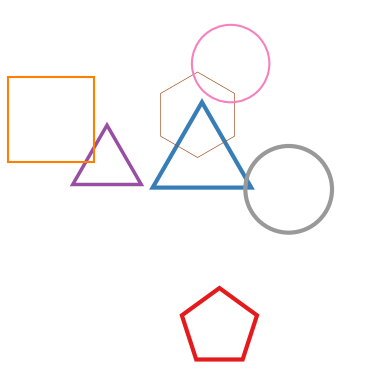[{"shape": "pentagon", "thickness": 3, "radius": 0.51, "center": [0.57, 0.149]}, {"shape": "triangle", "thickness": 3, "radius": 0.74, "center": [0.525, 0.587]}, {"shape": "triangle", "thickness": 2.5, "radius": 0.51, "center": [0.278, 0.572]}, {"shape": "square", "thickness": 1.5, "radius": 0.56, "center": [0.133, 0.69]}, {"shape": "hexagon", "thickness": 0.5, "radius": 0.55, "center": [0.513, 0.702]}, {"shape": "circle", "thickness": 1.5, "radius": 0.5, "center": [0.599, 0.835]}, {"shape": "circle", "thickness": 3, "radius": 0.56, "center": [0.75, 0.508]}]